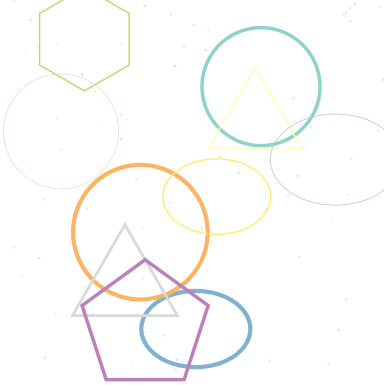[{"shape": "circle", "thickness": 2.5, "radius": 0.77, "center": [0.678, 0.775]}, {"shape": "triangle", "thickness": 1, "radius": 0.7, "center": [0.663, 0.685]}, {"shape": "oval", "thickness": 0.5, "radius": 0.85, "center": [0.872, 0.585]}, {"shape": "oval", "thickness": 3, "radius": 0.71, "center": [0.509, 0.145]}, {"shape": "circle", "thickness": 3, "radius": 0.87, "center": [0.365, 0.397]}, {"shape": "hexagon", "thickness": 1, "radius": 0.67, "center": [0.219, 0.898]}, {"shape": "triangle", "thickness": 2, "radius": 0.79, "center": [0.324, 0.259]}, {"shape": "pentagon", "thickness": 2.5, "radius": 0.86, "center": [0.377, 0.153]}, {"shape": "circle", "thickness": 0.5, "radius": 0.75, "center": [0.159, 0.659]}, {"shape": "oval", "thickness": 1, "radius": 0.7, "center": [0.563, 0.489]}]